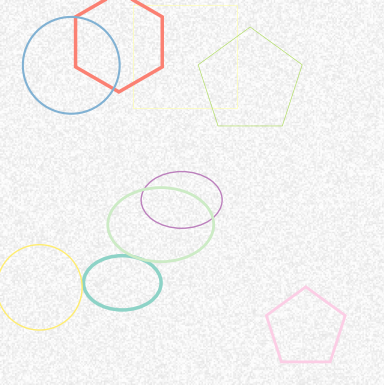[{"shape": "oval", "thickness": 2.5, "radius": 0.5, "center": [0.318, 0.265]}, {"shape": "square", "thickness": 0.5, "radius": 0.67, "center": [0.481, 0.854]}, {"shape": "hexagon", "thickness": 2.5, "radius": 0.65, "center": [0.309, 0.891]}, {"shape": "circle", "thickness": 1.5, "radius": 0.63, "center": [0.185, 0.83]}, {"shape": "pentagon", "thickness": 0.5, "radius": 0.71, "center": [0.65, 0.788]}, {"shape": "pentagon", "thickness": 2, "radius": 0.54, "center": [0.794, 0.147]}, {"shape": "oval", "thickness": 1, "radius": 0.53, "center": [0.472, 0.481]}, {"shape": "oval", "thickness": 2, "radius": 0.69, "center": [0.418, 0.416]}, {"shape": "circle", "thickness": 1, "radius": 0.55, "center": [0.103, 0.254]}]